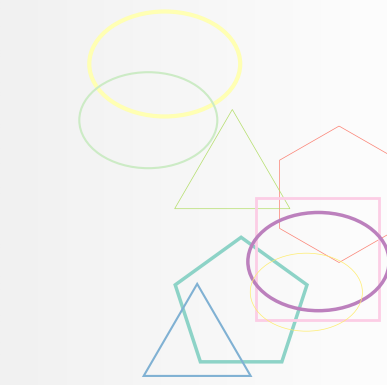[{"shape": "pentagon", "thickness": 2.5, "radius": 0.89, "center": [0.622, 0.205]}, {"shape": "oval", "thickness": 3, "radius": 0.97, "center": [0.425, 0.834]}, {"shape": "hexagon", "thickness": 0.5, "radius": 0.89, "center": [0.875, 0.495]}, {"shape": "triangle", "thickness": 1.5, "radius": 0.8, "center": [0.509, 0.103]}, {"shape": "triangle", "thickness": 0.5, "radius": 0.86, "center": [0.6, 0.544]}, {"shape": "square", "thickness": 2, "radius": 0.79, "center": [0.82, 0.327]}, {"shape": "oval", "thickness": 2.5, "radius": 0.91, "center": [0.822, 0.321]}, {"shape": "oval", "thickness": 1.5, "radius": 0.89, "center": [0.383, 0.688]}, {"shape": "oval", "thickness": 0.5, "radius": 0.72, "center": [0.791, 0.241]}]